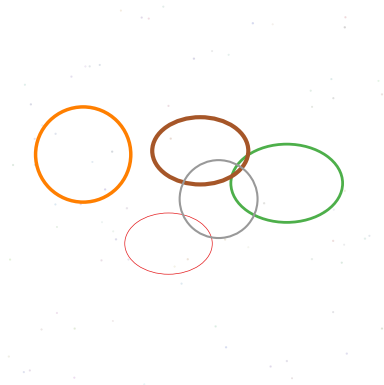[{"shape": "oval", "thickness": 0.5, "radius": 0.57, "center": [0.438, 0.367]}, {"shape": "oval", "thickness": 2, "radius": 0.73, "center": [0.745, 0.524]}, {"shape": "circle", "thickness": 2.5, "radius": 0.62, "center": [0.216, 0.599]}, {"shape": "oval", "thickness": 3, "radius": 0.62, "center": [0.52, 0.608]}, {"shape": "circle", "thickness": 1.5, "radius": 0.51, "center": [0.568, 0.483]}]